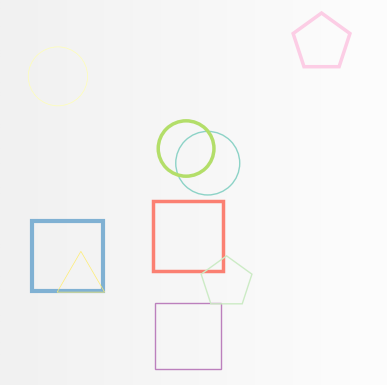[{"shape": "circle", "thickness": 1, "radius": 0.41, "center": [0.536, 0.576]}, {"shape": "circle", "thickness": 0.5, "radius": 0.38, "center": [0.149, 0.802]}, {"shape": "square", "thickness": 2.5, "radius": 0.45, "center": [0.485, 0.386]}, {"shape": "square", "thickness": 3, "radius": 0.46, "center": [0.174, 0.335]}, {"shape": "circle", "thickness": 2.5, "radius": 0.36, "center": [0.48, 0.614]}, {"shape": "pentagon", "thickness": 2.5, "radius": 0.39, "center": [0.83, 0.889]}, {"shape": "square", "thickness": 1, "radius": 0.43, "center": [0.485, 0.128]}, {"shape": "pentagon", "thickness": 1, "radius": 0.34, "center": [0.585, 0.267]}, {"shape": "triangle", "thickness": 0.5, "radius": 0.35, "center": [0.209, 0.276]}]